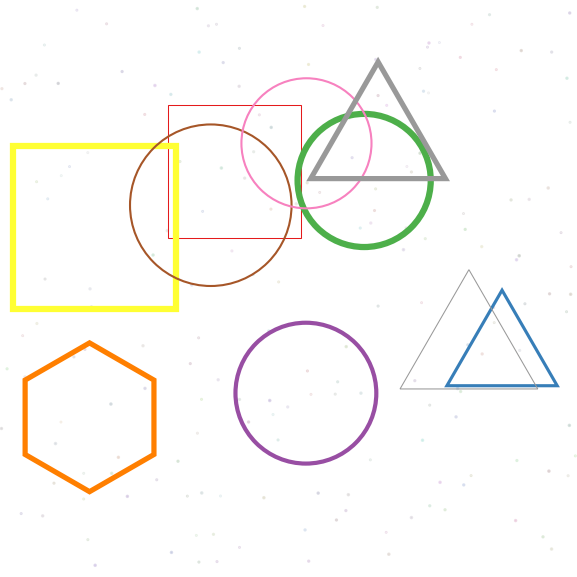[{"shape": "square", "thickness": 0.5, "radius": 0.57, "center": [0.406, 0.703]}, {"shape": "triangle", "thickness": 1.5, "radius": 0.55, "center": [0.869, 0.386]}, {"shape": "circle", "thickness": 3, "radius": 0.58, "center": [0.631, 0.687]}, {"shape": "circle", "thickness": 2, "radius": 0.61, "center": [0.53, 0.318]}, {"shape": "hexagon", "thickness": 2.5, "radius": 0.64, "center": [0.155, 0.277]}, {"shape": "square", "thickness": 3, "radius": 0.7, "center": [0.164, 0.605]}, {"shape": "circle", "thickness": 1, "radius": 0.7, "center": [0.365, 0.644]}, {"shape": "circle", "thickness": 1, "radius": 0.56, "center": [0.531, 0.751]}, {"shape": "triangle", "thickness": 2.5, "radius": 0.67, "center": [0.655, 0.757]}, {"shape": "triangle", "thickness": 0.5, "radius": 0.69, "center": [0.812, 0.394]}]